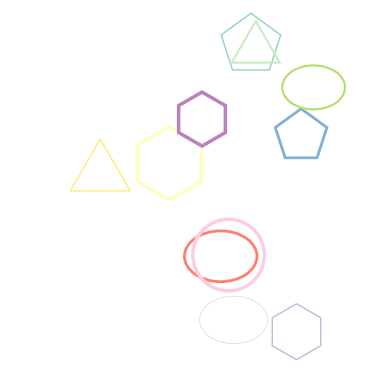[{"shape": "pentagon", "thickness": 1, "radius": 0.41, "center": [0.652, 0.884]}, {"shape": "hexagon", "thickness": 2, "radius": 0.48, "center": [0.44, 0.576]}, {"shape": "hexagon", "thickness": 1, "radius": 0.36, "center": [0.77, 0.138]}, {"shape": "oval", "thickness": 2, "radius": 0.47, "center": [0.573, 0.334]}, {"shape": "pentagon", "thickness": 2, "radius": 0.35, "center": [0.782, 0.647]}, {"shape": "oval", "thickness": 1.5, "radius": 0.41, "center": [0.815, 0.773]}, {"shape": "circle", "thickness": 2.5, "radius": 0.46, "center": [0.594, 0.338]}, {"shape": "oval", "thickness": 0.5, "radius": 0.44, "center": [0.607, 0.169]}, {"shape": "hexagon", "thickness": 2.5, "radius": 0.35, "center": [0.525, 0.691]}, {"shape": "triangle", "thickness": 1.5, "radius": 0.36, "center": [0.664, 0.873]}, {"shape": "triangle", "thickness": 1, "radius": 0.45, "center": [0.26, 0.549]}]